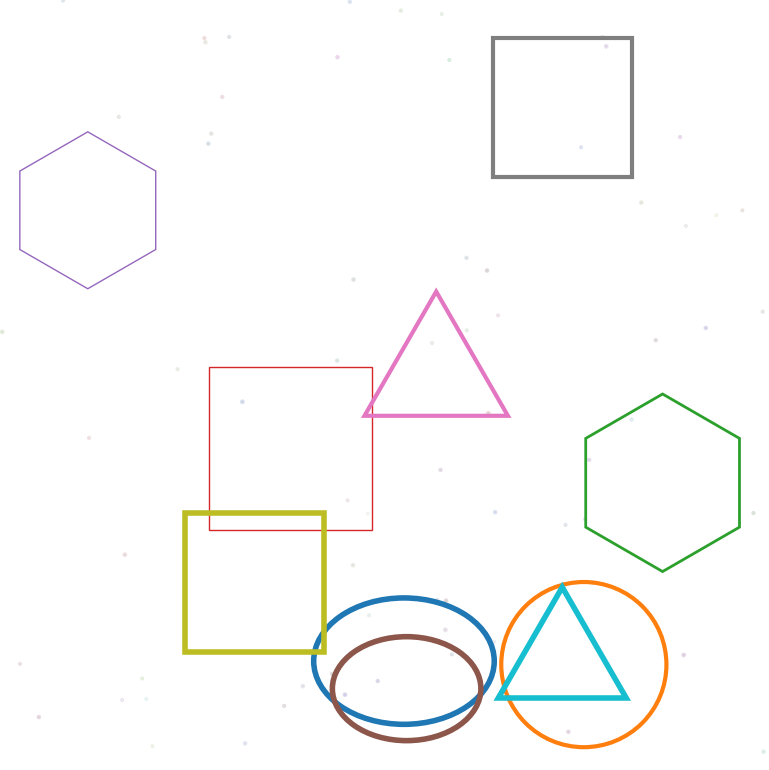[{"shape": "oval", "thickness": 2, "radius": 0.59, "center": [0.525, 0.141]}, {"shape": "circle", "thickness": 1.5, "radius": 0.54, "center": [0.758, 0.137]}, {"shape": "hexagon", "thickness": 1, "radius": 0.58, "center": [0.861, 0.373]}, {"shape": "square", "thickness": 0.5, "radius": 0.53, "center": [0.377, 0.418]}, {"shape": "hexagon", "thickness": 0.5, "radius": 0.51, "center": [0.114, 0.727]}, {"shape": "oval", "thickness": 2, "radius": 0.48, "center": [0.528, 0.106]}, {"shape": "triangle", "thickness": 1.5, "radius": 0.54, "center": [0.566, 0.514]}, {"shape": "square", "thickness": 1.5, "radius": 0.45, "center": [0.731, 0.861]}, {"shape": "square", "thickness": 2, "radius": 0.45, "center": [0.331, 0.243]}, {"shape": "triangle", "thickness": 2, "radius": 0.48, "center": [0.73, 0.141]}]